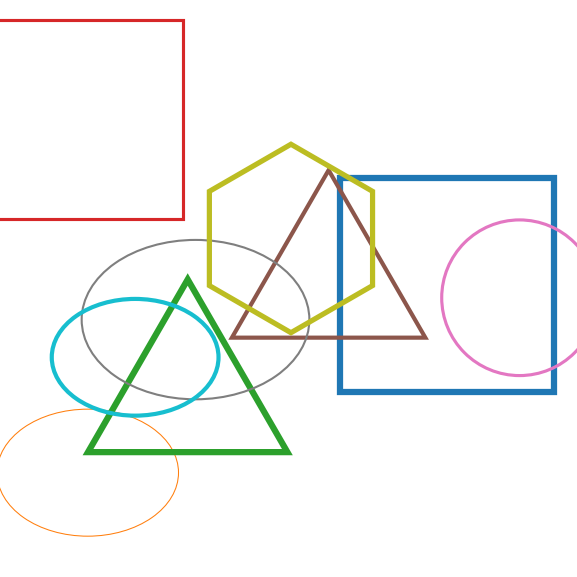[{"shape": "square", "thickness": 3, "radius": 0.93, "center": [0.773, 0.506]}, {"shape": "oval", "thickness": 0.5, "radius": 0.79, "center": [0.152, 0.181]}, {"shape": "triangle", "thickness": 3, "radius": 1.0, "center": [0.325, 0.316]}, {"shape": "square", "thickness": 1.5, "radius": 0.86, "center": [0.144, 0.792]}, {"shape": "triangle", "thickness": 2, "radius": 0.97, "center": [0.569, 0.511]}, {"shape": "circle", "thickness": 1.5, "radius": 0.67, "center": [0.9, 0.484]}, {"shape": "oval", "thickness": 1, "radius": 0.99, "center": [0.339, 0.446]}, {"shape": "hexagon", "thickness": 2.5, "radius": 0.82, "center": [0.504, 0.586]}, {"shape": "oval", "thickness": 2, "radius": 0.72, "center": [0.234, 0.38]}]